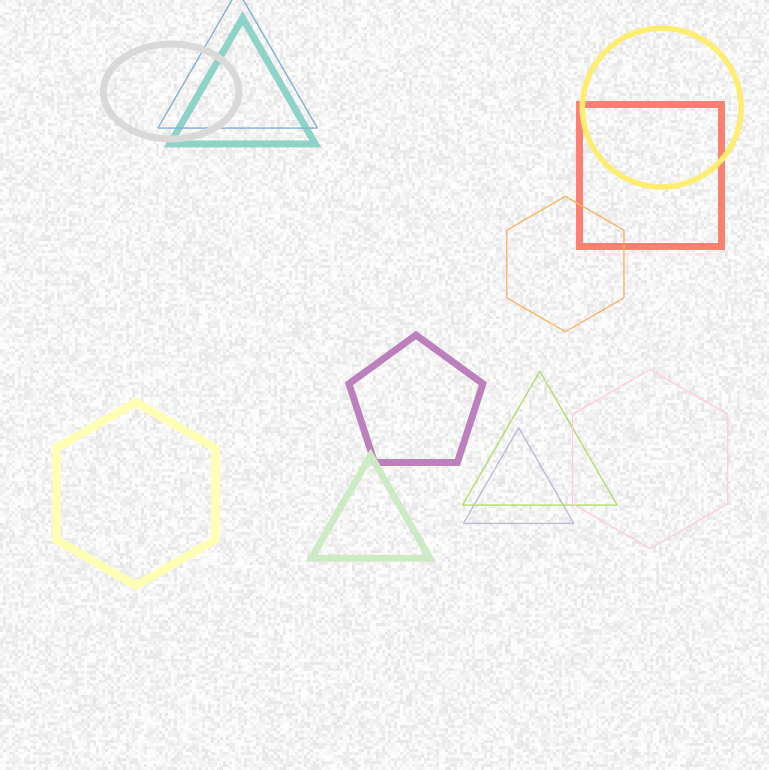[{"shape": "triangle", "thickness": 2.5, "radius": 0.55, "center": [0.315, 0.868]}, {"shape": "hexagon", "thickness": 3, "radius": 0.6, "center": [0.176, 0.359]}, {"shape": "triangle", "thickness": 0.5, "radius": 0.41, "center": [0.674, 0.362]}, {"shape": "square", "thickness": 2.5, "radius": 0.46, "center": [0.844, 0.772]}, {"shape": "triangle", "thickness": 0.5, "radius": 0.6, "center": [0.309, 0.893]}, {"shape": "hexagon", "thickness": 0.5, "radius": 0.44, "center": [0.734, 0.657]}, {"shape": "triangle", "thickness": 0.5, "radius": 0.58, "center": [0.701, 0.402]}, {"shape": "hexagon", "thickness": 0.5, "radius": 0.58, "center": [0.844, 0.404]}, {"shape": "oval", "thickness": 2.5, "radius": 0.44, "center": [0.222, 0.881]}, {"shape": "pentagon", "thickness": 2.5, "radius": 0.46, "center": [0.54, 0.473]}, {"shape": "triangle", "thickness": 2.5, "radius": 0.44, "center": [0.481, 0.319]}, {"shape": "circle", "thickness": 2, "radius": 0.52, "center": [0.859, 0.86]}]